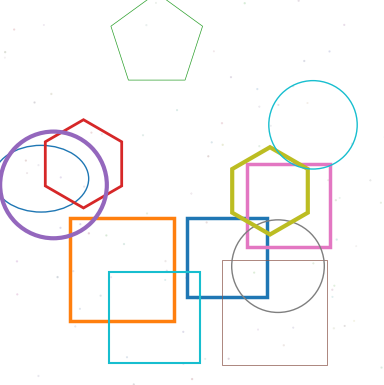[{"shape": "oval", "thickness": 1, "radius": 0.62, "center": [0.107, 0.536]}, {"shape": "square", "thickness": 2.5, "radius": 0.52, "center": [0.59, 0.331]}, {"shape": "square", "thickness": 2.5, "radius": 0.67, "center": [0.316, 0.3]}, {"shape": "pentagon", "thickness": 0.5, "radius": 0.63, "center": [0.407, 0.893]}, {"shape": "hexagon", "thickness": 2, "radius": 0.57, "center": [0.217, 0.574]}, {"shape": "circle", "thickness": 3, "radius": 0.69, "center": [0.139, 0.52]}, {"shape": "square", "thickness": 0.5, "radius": 0.68, "center": [0.712, 0.189]}, {"shape": "square", "thickness": 2.5, "radius": 0.54, "center": [0.748, 0.467]}, {"shape": "circle", "thickness": 1, "radius": 0.6, "center": [0.722, 0.309]}, {"shape": "hexagon", "thickness": 3, "radius": 0.57, "center": [0.701, 0.504]}, {"shape": "circle", "thickness": 1, "radius": 0.57, "center": [0.813, 0.676]}, {"shape": "square", "thickness": 1.5, "radius": 0.59, "center": [0.402, 0.175]}]